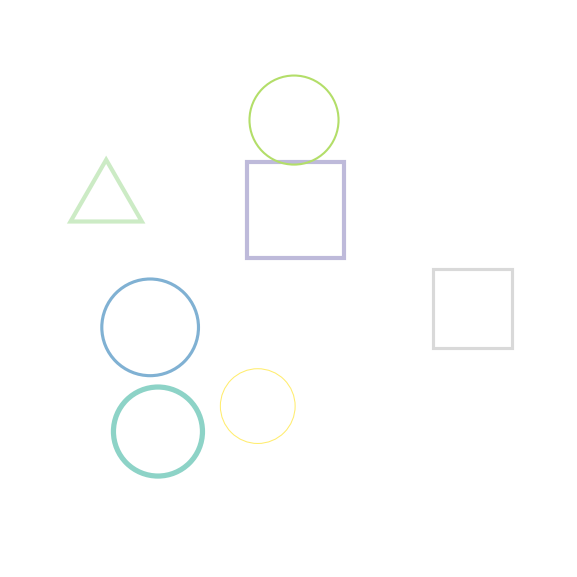[{"shape": "circle", "thickness": 2.5, "radius": 0.39, "center": [0.274, 0.252]}, {"shape": "square", "thickness": 2, "radius": 0.42, "center": [0.512, 0.636]}, {"shape": "circle", "thickness": 1.5, "radius": 0.42, "center": [0.26, 0.432]}, {"shape": "circle", "thickness": 1, "radius": 0.39, "center": [0.509, 0.791]}, {"shape": "square", "thickness": 1.5, "radius": 0.34, "center": [0.818, 0.465]}, {"shape": "triangle", "thickness": 2, "radius": 0.36, "center": [0.184, 0.651]}, {"shape": "circle", "thickness": 0.5, "radius": 0.32, "center": [0.446, 0.296]}]